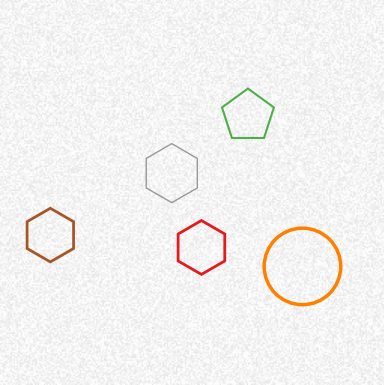[{"shape": "hexagon", "thickness": 2, "radius": 0.35, "center": [0.523, 0.357]}, {"shape": "pentagon", "thickness": 1.5, "radius": 0.35, "center": [0.644, 0.699]}, {"shape": "circle", "thickness": 2.5, "radius": 0.5, "center": [0.786, 0.308]}, {"shape": "hexagon", "thickness": 2, "radius": 0.35, "center": [0.131, 0.389]}, {"shape": "hexagon", "thickness": 1, "radius": 0.38, "center": [0.446, 0.55]}]